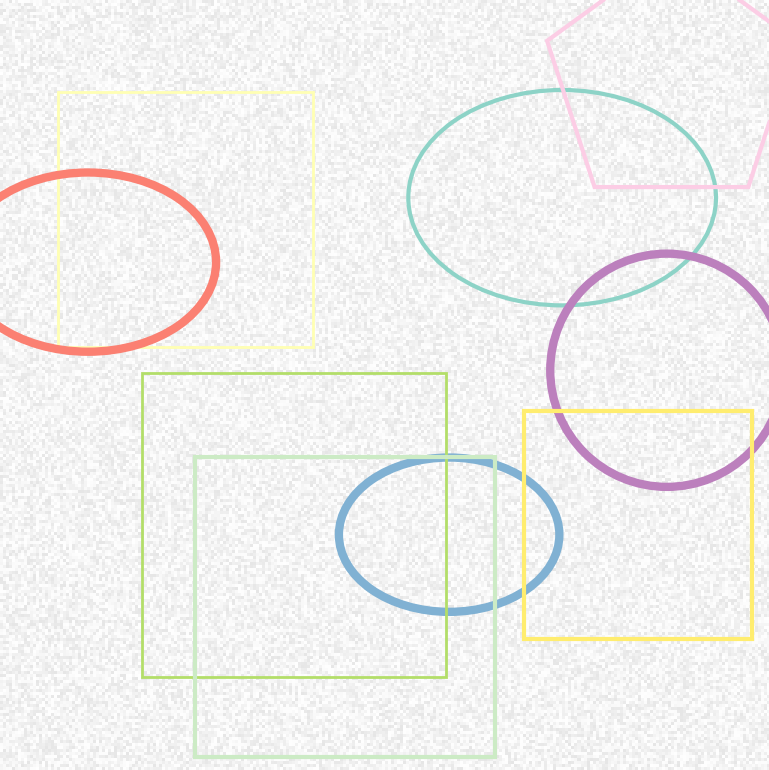[{"shape": "oval", "thickness": 1.5, "radius": 1.0, "center": [0.73, 0.743]}, {"shape": "square", "thickness": 1, "radius": 0.83, "center": [0.241, 0.715]}, {"shape": "oval", "thickness": 3, "radius": 0.83, "center": [0.114, 0.66]}, {"shape": "oval", "thickness": 3, "radius": 0.72, "center": [0.583, 0.306]}, {"shape": "square", "thickness": 1, "radius": 0.99, "center": [0.382, 0.319]}, {"shape": "pentagon", "thickness": 1.5, "radius": 0.85, "center": [0.872, 0.894]}, {"shape": "circle", "thickness": 3, "radius": 0.76, "center": [0.866, 0.519]}, {"shape": "square", "thickness": 1.5, "radius": 0.97, "center": [0.449, 0.212]}, {"shape": "square", "thickness": 1.5, "radius": 0.74, "center": [0.829, 0.318]}]